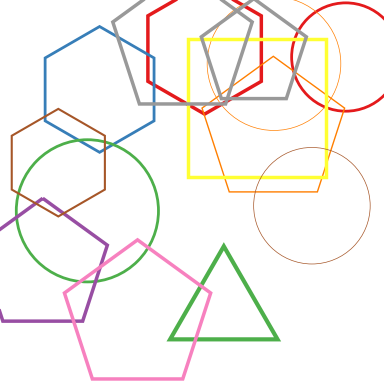[{"shape": "circle", "thickness": 2, "radius": 0.7, "center": [0.898, 0.852]}, {"shape": "hexagon", "thickness": 2.5, "radius": 0.85, "center": [0.531, 0.874]}, {"shape": "hexagon", "thickness": 2, "radius": 0.82, "center": [0.259, 0.768]}, {"shape": "triangle", "thickness": 3, "radius": 0.81, "center": [0.581, 0.199]}, {"shape": "circle", "thickness": 2, "radius": 0.92, "center": [0.227, 0.452]}, {"shape": "pentagon", "thickness": 2.5, "radius": 0.88, "center": [0.111, 0.309]}, {"shape": "circle", "thickness": 0.5, "radius": 0.87, "center": [0.712, 0.835]}, {"shape": "pentagon", "thickness": 1, "radius": 0.97, "center": [0.71, 0.659]}, {"shape": "square", "thickness": 2.5, "radius": 0.9, "center": [0.667, 0.72]}, {"shape": "hexagon", "thickness": 1.5, "radius": 0.7, "center": [0.151, 0.578]}, {"shape": "circle", "thickness": 0.5, "radius": 0.76, "center": [0.81, 0.466]}, {"shape": "pentagon", "thickness": 2.5, "radius": 1.0, "center": [0.357, 0.177]}, {"shape": "pentagon", "thickness": 2.5, "radius": 0.72, "center": [0.659, 0.86]}, {"shape": "pentagon", "thickness": 2.5, "radius": 0.95, "center": [0.474, 0.884]}]